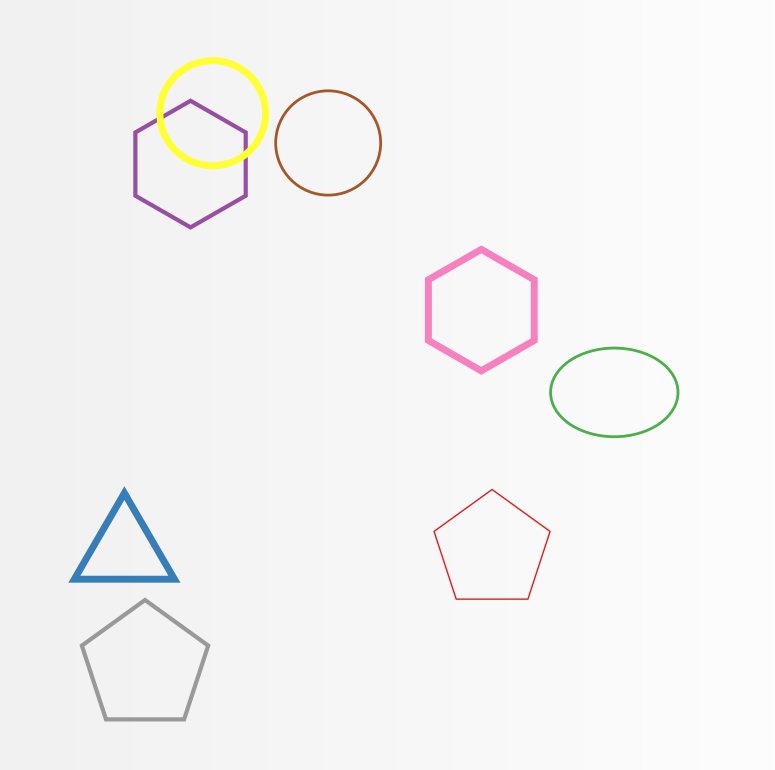[{"shape": "pentagon", "thickness": 0.5, "radius": 0.39, "center": [0.635, 0.286]}, {"shape": "triangle", "thickness": 2.5, "radius": 0.37, "center": [0.16, 0.285]}, {"shape": "oval", "thickness": 1, "radius": 0.41, "center": [0.793, 0.49]}, {"shape": "hexagon", "thickness": 1.5, "radius": 0.41, "center": [0.246, 0.787]}, {"shape": "circle", "thickness": 2.5, "radius": 0.34, "center": [0.274, 0.853]}, {"shape": "circle", "thickness": 1, "radius": 0.34, "center": [0.423, 0.814]}, {"shape": "hexagon", "thickness": 2.5, "radius": 0.39, "center": [0.621, 0.597]}, {"shape": "pentagon", "thickness": 1.5, "radius": 0.43, "center": [0.187, 0.135]}]